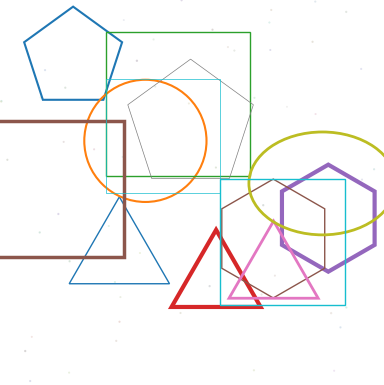[{"shape": "pentagon", "thickness": 1.5, "radius": 0.67, "center": [0.19, 0.849]}, {"shape": "triangle", "thickness": 1, "radius": 0.75, "center": [0.31, 0.338]}, {"shape": "circle", "thickness": 1.5, "radius": 0.79, "center": [0.378, 0.634]}, {"shape": "square", "thickness": 1, "radius": 0.93, "center": [0.462, 0.729]}, {"shape": "triangle", "thickness": 3, "radius": 0.67, "center": [0.561, 0.269]}, {"shape": "hexagon", "thickness": 3, "radius": 0.69, "center": [0.853, 0.433]}, {"shape": "square", "thickness": 2.5, "radius": 0.88, "center": [0.146, 0.509]}, {"shape": "hexagon", "thickness": 1, "radius": 0.77, "center": [0.71, 0.38]}, {"shape": "triangle", "thickness": 2, "radius": 0.67, "center": [0.711, 0.292]}, {"shape": "pentagon", "thickness": 0.5, "radius": 0.86, "center": [0.495, 0.675]}, {"shape": "oval", "thickness": 2, "radius": 0.95, "center": [0.837, 0.524]}, {"shape": "square", "thickness": 1, "radius": 0.82, "center": [0.734, 0.372]}, {"shape": "square", "thickness": 0.5, "radius": 0.74, "center": [0.424, 0.647]}]